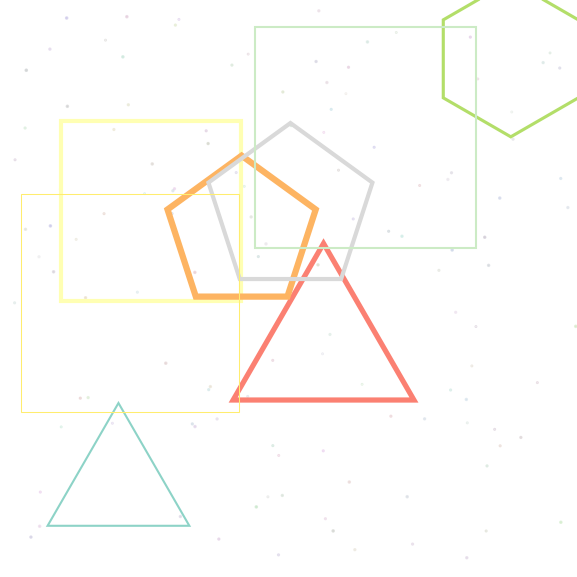[{"shape": "triangle", "thickness": 1, "radius": 0.71, "center": [0.205, 0.16]}, {"shape": "square", "thickness": 2, "radius": 0.78, "center": [0.262, 0.634]}, {"shape": "triangle", "thickness": 2.5, "radius": 0.9, "center": [0.56, 0.397]}, {"shape": "pentagon", "thickness": 3, "radius": 0.67, "center": [0.418, 0.595]}, {"shape": "hexagon", "thickness": 1.5, "radius": 0.68, "center": [0.885, 0.897]}, {"shape": "pentagon", "thickness": 2, "radius": 0.75, "center": [0.503, 0.637]}, {"shape": "square", "thickness": 1, "radius": 0.96, "center": [0.632, 0.761]}, {"shape": "square", "thickness": 0.5, "radius": 0.94, "center": [0.226, 0.475]}]